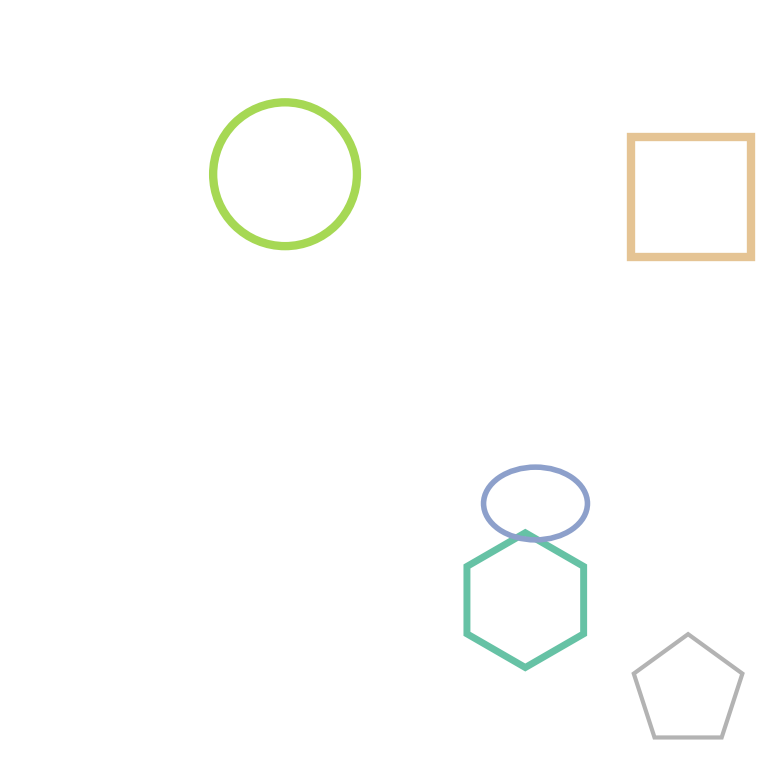[{"shape": "hexagon", "thickness": 2.5, "radius": 0.44, "center": [0.682, 0.221]}, {"shape": "oval", "thickness": 2, "radius": 0.34, "center": [0.695, 0.346]}, {"shape": "circle", "thickness": 3, "radius": 0.47, "center": [0.37, 0.774]}, {"shape": "square", "thickness": 3, "radius": 0.39, "center": [0.898, 0.745]}, {"shape": "pentagon", "thickness": 1.5, "radius": 0.37, "center": [0.894, 0.102]}]